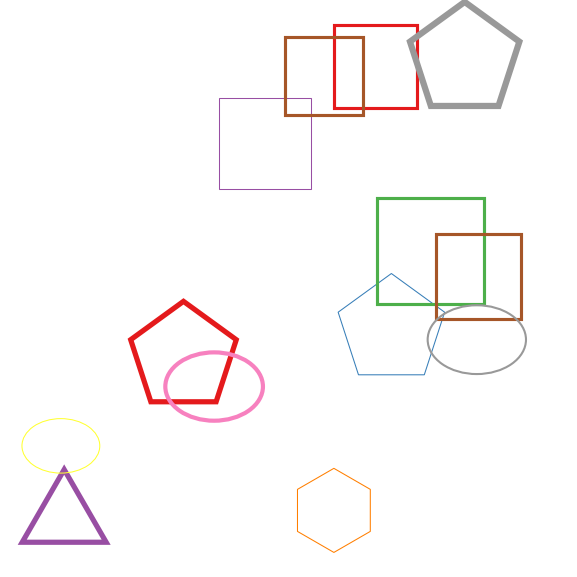[{"shape": "pentagon", "thickness": 2.5, "radius": 0.48, "center": [0.318, 0.381]}, {"shape": "square", "thickness": 1.5, "radius": 0.36, "center": [0.651, 0.884]}, {"shape": "pentagon", "thickness": 0.5, "radius": 0.48, "center": [0.678, 0.429]}, {"shape": "square", "thickness": 1.5, "radius": 0.46, "center": [0.746, 0.565]}, {"shape": "triangle", "thickness": 2.5, "radius": 0.42, "center": [0.111, 0.102]}, {"shape": "square", "thickness": 0.5, "radius": 0.4, "center": [0.459, 0.751]}, {"shape": "hexagon", "thickness": 0.5, "radius": 0.36, "center": [0.578, 0.115]}, {"shape": "oval", "thickness": 0.5, "radius": 0.34, "center": [0.105, 0.227]}, {"shape": "square", "thickness": 1.5, "radius": 0.37, "center": [0.829, 0.521]}, {"shape": "square", "thickness": 1.5, "radius": 0.34, "center": [0.561, 0.867]}, {"shape": "oval", "thickness": 2, "radius": 0.42, "center": [0.371, 0.33]}, {"shape": "oval", "thickness": 1, "radius": 0.43, "center": [0.826, 0.411]}, {"shape": "pentagon", "thickness": 3, "radius": 0.5, "center": [0.805, 0.896]}]